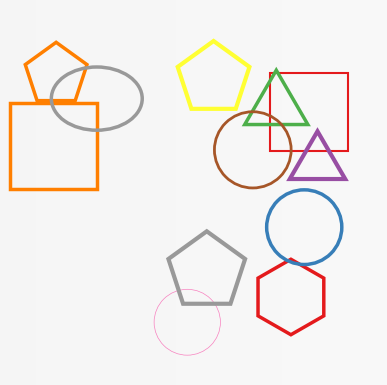[{"shape": "hexagon", "thickness": 2.5, "radius": 0.49, "center": [0.751, 0.229]}, {"shape": "square", "thickness": 1.5, "radius": 0.5, "center": [0.797, 0.708]}, {"shape": "circle", "thickness": 2.5, "radius": 0.48, "center": [0.785, 0.41]}, {"shape": "triangle", "thickness": 2.5, "radius": 0.47, "center": [0.713, 0.724]}, {"shape": "triangle", "thickness": 3, "radius": 0.41, "center": [0.819, 0.576]}, {"shape": "square", "thickness": 2.5, "radius": 0.56, "center": [0.139, 0.621]}, {"shape": "pentagon", "thickness": 2.5, "radius": 0.42, "center": [0.145, 0.806]}, {"shape": "pentagon", "thickness": 3, "radius": 0.49, "center": [0.551, 0.796]}, {"shape": "circle", "thickness": 2, "radius": 0.49, "center": [0.652, 0.611]}, {"shape": "circle", "thickness": 0.5, "radius": 0.43, "center": [0.483, 0.163]}, {"shape": "oval", "thickness": 2.5, "radius": 0.59, "center": [0.25, 0.744]}, {"shape": "pentagon", "thickness": 3, "radius": 0.52, "center": [0.534, 0.295]}]